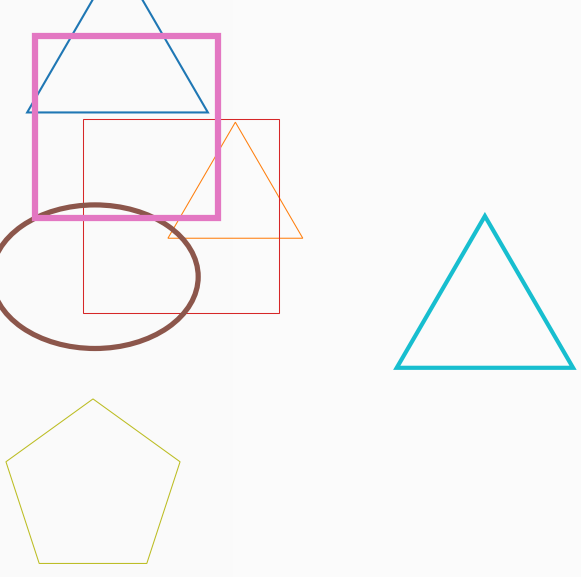[{"shape": "triangle", "thickness": 1, "radius": 0.9, "center": [0.202, 0.894]}, {"shape": "triangle", "thickness": 0.5, "radius": 0.67, "center": [0.405, 0.654]}, {"shape": "square", "thickness": 0.5, "radius": 0.84, "center": [0.311, 0.625]}, {"shape": "oval", "thickness": 2.5, "radius": 0.89, "center": [0.163, 0.52]}, {"shape": "square", "thickness": 3, "radius": 0.79, "center": [0.217, 0.779]}, {"shape": "pentagon", "thickness": 0.5, "radius": 0.79, "center": [0.16, 0.151]}, {"shape": "triangle", "thickness": 2, "radius": 0.88, "center": [0.834, 0.45]}]